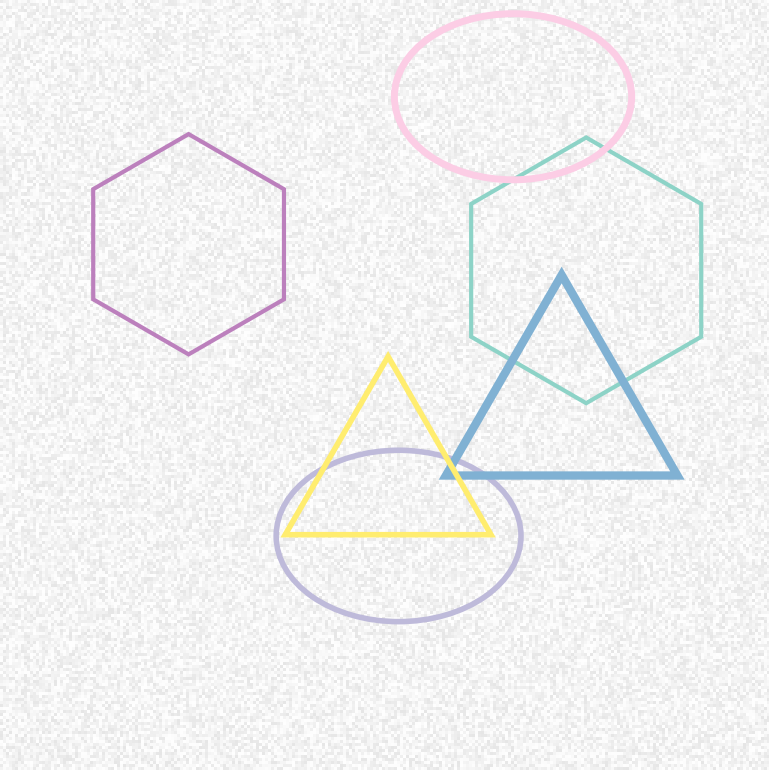[{"shape": "hexagon", "thickness": 1.5, "radius": 0.86, "center": [0.761, 0.649]}, {"shape": "oval", "thickness": 2, "radius": 0.79, "center": [0.518, 0.304]}, {"shape": "triangle", "thickness": 3, "radius": 0.87, "center": [0.729, 0.469]}, {"shape": "oval", "thickness": 2.5, "radius": 0.77, "center": [0.666, 0.874]}, {"shape": "hexagon", "thickness": 1.5, "radius": 0.72, "center": [0.245, 0.683]}, {"shape": "triangle", "thickness": 2, "radius": 0.77, "center": [0.504, 0.383]}]